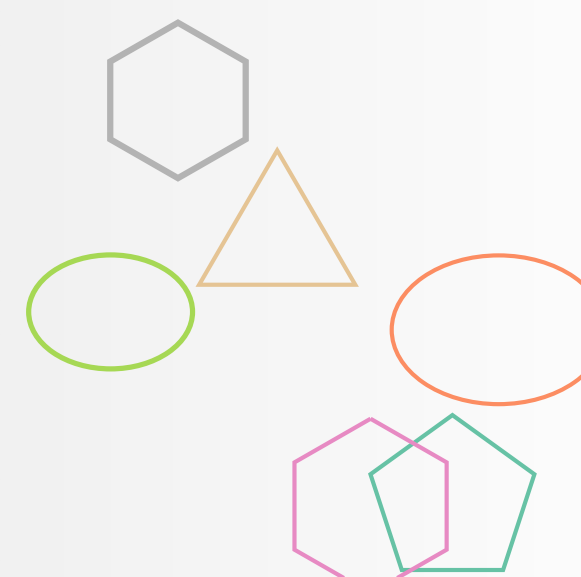[{"shape": "pentagon", "thickness": 2, "radius": 0.74, "center": [0.778, 0.132]}, {"shape": "oval", "thickness": 2, "radius": 0.92, "center": [0.858, 0.428]}, {"shape": "hexagon", "thickness": 2, "radius": 0.76, "center": [0.638, 0.123]}, {"shape": "oval", "thickness": 2.5, "radius": 0.7, "center": [0.19, 0.459]}, {"shape": "triangle", "thickness": 2, "radius": 0.78, "center": [0.477, 0.584]}, {"shape": "hexagon", "thickness": 3, "radius": 0.67, "center": [0.306, 0.825]}]